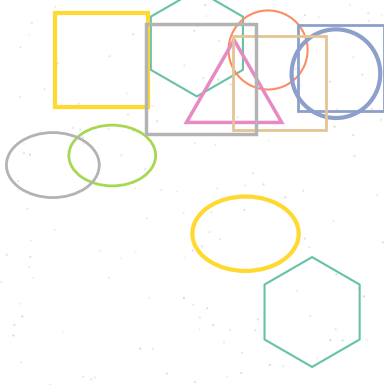[{"shape": "hexagon", "thickness": 1.5, "radius": 0.71, "center": [0.811, 0.19]}, {"shape": "hexagon", "thickness": 1.5, "radius": 0.69, "center": [0.511, 0.888]}, {"shape": "circle", "thickness": 1.5, "radius": 0.51, "center": [0.696, 0.87]}, {"shape": "square", "thickness": 2, "radius": 0.56, "center": [0.885, 0.824]}, {"shape": "circle", "thickness": 3, "radius": 0.58, "center": [0.873, 0.809]}, {"shape": "triangle", "thickness": 2.5, "radius": 0.71, "center": [0.608, 0.753]}, {"shape": "oval", "thickness": 2, "radius": 0.56, "center": [0.292, 0.596]}, {"shape": "square", "thickness": 3, "radius": 0.61, "center": [0.264, 0.844]}, {"shape": "oval", "thickness": 3, "radius": 0.69, "center": [0.638, 0.393]}, {"shape": "square", "thickness": 2, "radius": 0.61, "center": [0.726, 0.784]}, {"shape": "square", "thickness": 2.5, "radius": 0.72, "center": [0.523, 0.795]}, {"shape": "oval", "thickness": 2, "radius": 0.6, "center": [0.137, 0.571]}]